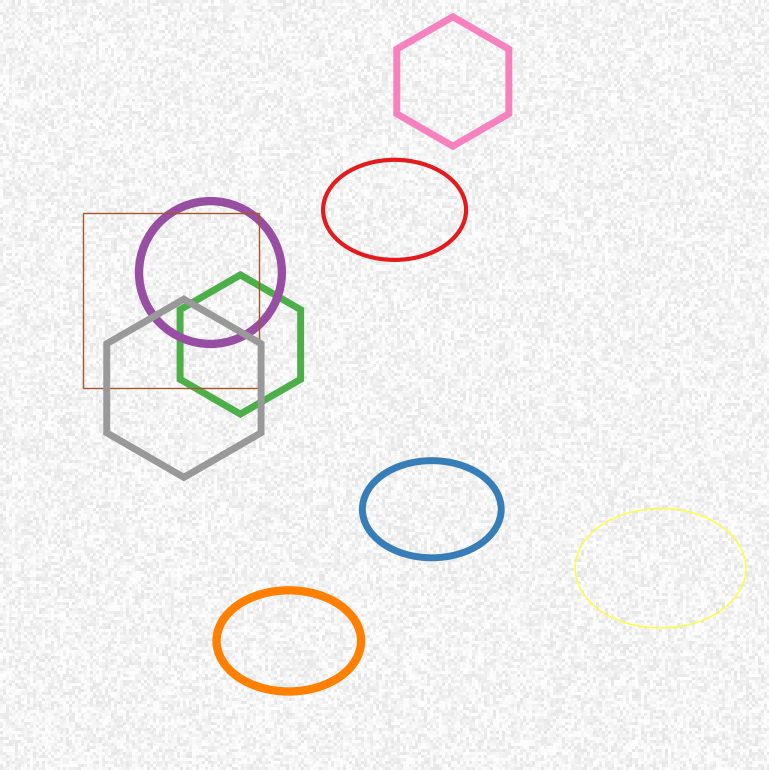[{"shape": "oval", "thickness": 1.5, "radius": 0.46, "center": [0.512, 0.727]}, {"shape": "oval", "thickness": 2.5, "radius": 0.45, "center": [0.561, 0.339]}, {"shape": "hexagon", "thickness": 2.5, "radius": 0.45, "center": [0.312, 0.553]}, {"shape": "circle", "thickness": 3, "radius": 0.46, "center": [0.273, 0.646]}, {"shape": "oval", "thickness": 3, "radius": 0.47, "center": [0.375, 0.168]}, {"shape": "oval", "thickness": 0.5, "radius": 0.55, "center": [0.858, 0.262]}, {"shape": "square", "thickness": 0.5, "radius": 0.57, "center": [0.222, 0.61]}, {"shape": "hexagon", "thickness": 2.5, "radius": 0.42, "center": [0.588, 0.894]}, {"shape": "hexagon", "thickness": 2.5, "radius": 0.58, "center": [0.239, 0.496]}]